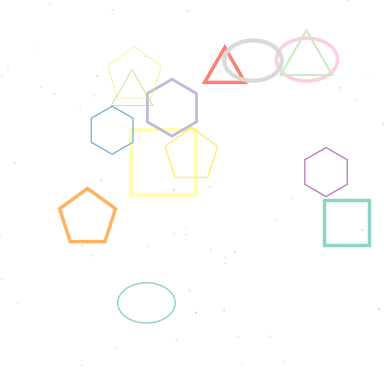[{"shape": "oval", "thickness": 1, "radius": 0.37, "center": [0.38, 0.213]}, {"shape": "square", "thickness": 2.5, "radius": 0.29, "center": [0.899, 0.423]}, {"shape": "square", "thickness": 3, "radius": 0.42, "center": [0.426, 0.578]}, {"shape": "hexagon", "thickness": 2, "radius": 0.37, "center": [0.447, 0.72]}, {"shape": "triangle", "thickness": 2.5, "radius": 0.3, "center": [0.584, 0.816]}, {"shape": "hexagon", "thickness": 1, "radius": 0.31, "center": [0.291, 0.662]}, {"shape": "pentagon", "thickness": 2.5, "radius": 0.38, "center": [0.227, 0.434]}, {"shape": "triangle", "thickness": 0.5, "radius": 0.31, "center": [0.343, 0.757]}, {"shape": "oval", "thickness": 2.5, "radius": 0.4, "center": [0.797, 0.845]}, {"shape": "oval", "thickness": 3, "radius": 0.37, "center": [0.657, 0.843]}, {"shape": "hexagon", "thickness": 1, "radius": 0.32, "center": [0.847, 0.553]}, {"shape": "triangle", "thickness": 1.5, "radius": 0.39, "center": [0.796, 0.844]}, {"shape": "pentagon", "thickness": 1, "radius": 0.36, "center": [0.497, 0.597]}, {"shape": "pentagon", "thickness": 0.5, "radius": 0.37, "center": [0.349, 0.805]}]